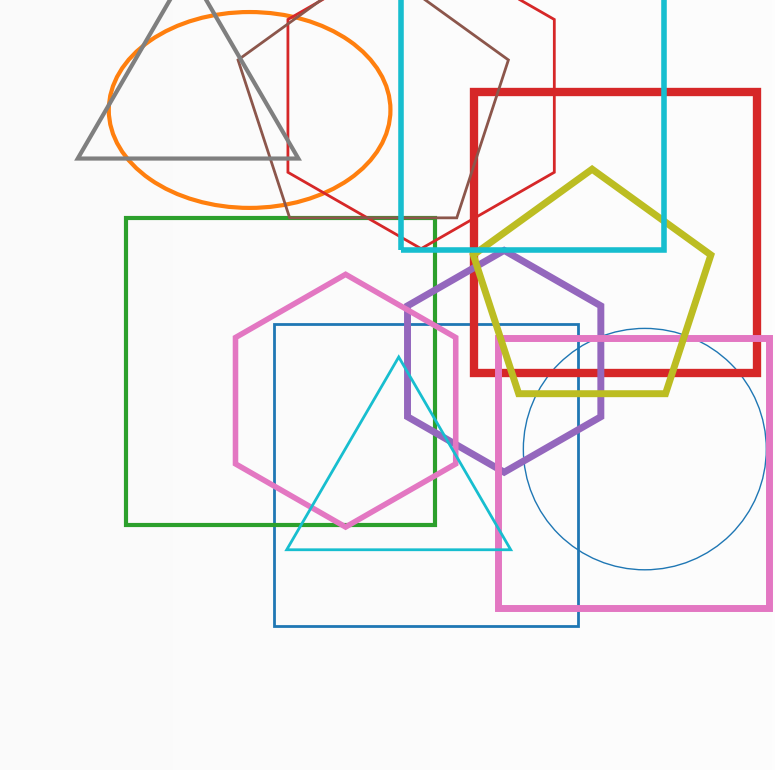[{"shape": "circle", "thickness": 0.5, "radius": 0.78, "center": [0.832, 0.417]}, {"shape": "square", "thickness": 1, "radius": 0.98, "center": [0.549, 0.384]}, {"shape": "oval", "thickness": 1.5, "radius": 0.91, "center": [0.322, 0.857]}, {"shape": "square", "thickness": 1.5, "radius": 1.0, "center": [0.362, 0.518]}, {"shape": "square", "thickness": 3, "radius": 0.91, "center": [0.794, 0.698]}, {"shape": "hexagon", "thickness": 1, "radius": 0.99, "center": [0.543, 0.875]}, {"shape": "hexagon", "thickness": 2.5, "radius": 0.72, "center": [0.651, 0.531]}, {"shape": "pentagon", "thickness": 1, "radius": 0.92, "center": [0.482, 0.865]}, {"shape": "square", "thickness": 2.5, "radius": 0.87, "center": [0.818, 0.386]}, {"shape": "hexagon", "thickness": 2, "radius": 0.82, "center": [0.446, 0.48]}, {"shape": "triangle", "thickness": 1.5, "radius": 0.82, "center": [0.243, 0.876]}, {"shape": "pentagon", "thickness": 2.5, "radius": 0.81, "center": [0.764, 0.619]}, {"shape": "square", "thickness": 2, "radius": 0.85, "center": [0.687, 0.845]}, {"shape": "triangle", "thickness": 1, "radius": 0.83, "center": [0.514, 0.369]}]